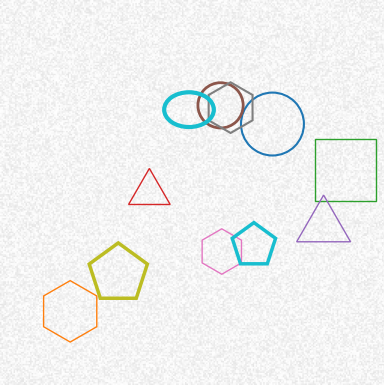[{"shape": "circle", "thickness": 1.5, "radius": 0.41, "center": [0.708, 0.678]}, {"shape": "hexagon", "thickness": 1, "radius": 0.4, "center": [0.182, 0.191]}, {"shape": "square", "thickness": 1, "radius": 0.4, "center": [0.897, 0.558]}, {"shape": "triangle", "thickness": 1, "radius": 0.31, "center": [0.388, 0.5]}, {"shape": "triangle", "thickness": 1, "radius": 0.4, "center": [0.841, 0.412]}, {"shape": "circle", "thickness": 2, "radius": 0.29, "center": [0.573, 0.726]}, {"shape": "hexagon", "thickness": 1, "radius": 0.29, "center": [0.576, 0.347]}, {"shape": "hexagon", "thickness": 1.5, "radius": 0.33, "center": [0.599, 0.72]}, {"shape": "pentagon", "thickness": 2.5, "radius": 0.4, "center": [0.307, 0.29]}, {"shape": "pentagon", "thickness": 2.5, "radius": 0.3, "center": [0.659, 0.363]}, {"shape": "oval", "thickness": 3, "radius": 0.32, "center": [0.491, 0.715]}]